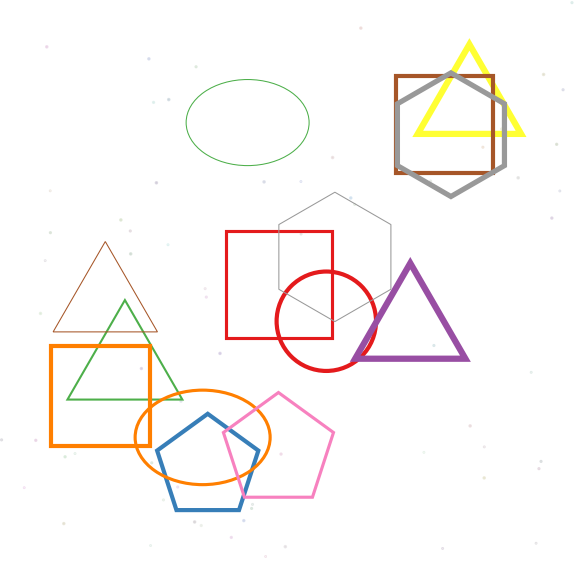[{"shape": "square", "thickness": 1.5, "radius": 0.46, "center": [0.483, 0.506]}, {"shape": "circle", "thickness": 2, "radius": 0.43, "center": [0.565, 0.443]}, {"shape": "pentagon", "thickness": 2, "radius": 0.46, "center": [0.36, 0.19]}, {"shape": "triangle", "thickness": 1, "radius": 0.57, "center": [0.216, 0.365]}, {"shape": "oval", "thickness": 0.5, "radius": 0.53, "center": [0.429, 0.787]}, {"shape": "triangle", "thickness": 3, "radius": 0.55, "center": [0.71, 0.433]}, {"shape": "square", "thickness": 2, "radius": 0.43, "center": [0.173, 0.313]}, {"shape": "oval", "thickness": 1.5, "radius": 0.58, "center": [0.351, 0.242]}, {"shape": "triangle", "thickness": 3, "radius": 0.52, "center": [0.813, 0.819]}, {"shape": "square", "thickness": 2, "radius": 0.42, "center": [0.77, 0.783]}, {"shape": "triangle", "thickness": 0.5, "radius": 0.52, "center": [0.182, 0.477]}, {"shape": "pentagon", "thickness": 1.5, "radius": 0.5, "center": [0.482, 0.219]}, {"shape": "hexagon", "thickness": 2.5, "radius": 0.54, "center": [0.781, 0.766]}, {"shape": "hexagon", "thickness": 0.5, "radius": 0.56, "center": [0.58, 0.554]}]